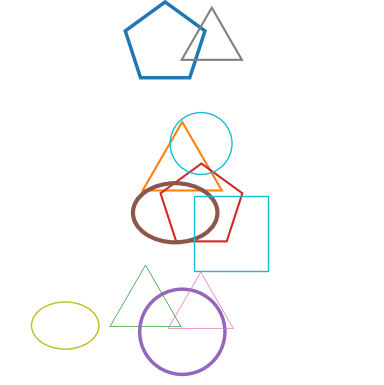[{"shape": "pentagon", "thickness": 2.5, "radius": 0.54, "center": [0.429, 0.886]}, {"shape": "triangle", "thickness": 1.5, "radius": 0.59, "center": [0.473, 0.565]}, {"shape": "triangle", "thickness": 0.5, "radius": 0.53, "center": [0.378, 0.205]}, {"shape": "pentagon", "thickness": 1.5, "radius": 0.56, "center": [0.523, 0.463]}, {"shape": "circle", "thickness": 2.5, "radius": 0.55, "center": [0.474, 0.138]}, {"shape": "oval", "thickness": 3, "radius": 0.55, "center": [0.455, 0.447]}, {"shape": "triangle", "thickness": 0.5, "radius": 0.49, "center": [0.521, 0.196]}, {"shape": "triangle", "thickness": 1.5, "radius": 0.45, "center": [0.55, 0.89]}, {"shape": "oval", "thickness": 1, "radius": 0.44, "center": [0.169, 0.154]}, {"shape": "circle", "thickness": 1, "radius": 0.4, "center": [0.522, 0.627]}, {"shape": "square", "thickness": 1, "radius": 0.48, "center": [0.6, 0.394]}]